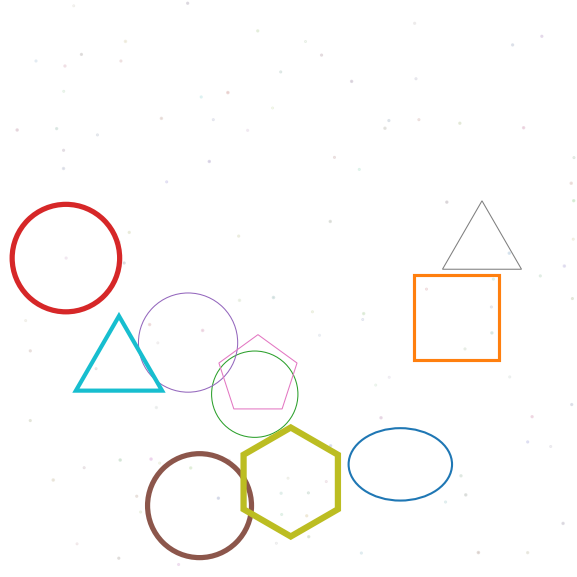[{"shape": "oval", "thickness": 1, "radius": 0.45, "center": [0.693, 0.195]}, {"shape": "square", "thickness": 1.5, "radius": 0.37, "center": [0.791, 0.45]}, {"shape": "circle", "thickness": 0.5, "radius": 0.37, "center": [0.441, 0.317]}, {"shape": "circle", "thickness": 2.5, "radius": 0.47, "center": [0.114, 0.552]}, {"shape": "circle", "thickness": 0.5, "radius": 0.43, "center": [0.326, 0.406]}, {"shape": "circle", "thickness": 2.5, "radius": 0.45, "center": [0.346, 0.124]}, {"shape": "pentagon", "thickness": 0.5, "radius": 0.36, "center": [0.447, 0.349]}, {"shape": "triangle", "thickness": 0.5, "radius": 0.39, "center": [0.835, 0.572]}, {"shape": "hexagon", "thickness": 3, "radius": 0.47, "center": [0.503, 0.165]}, {"shape": "triangle", "thickness": 2, "radius": 0.43, "center": [0.206, 0.366]}]